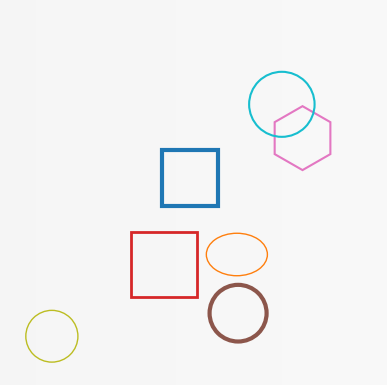[{"shape": "square", "thickness": 3, "radius": 0.36, "center": [0.49, 0.538]}, {"shape": "oval", "thickness": 1, "radius": 0.39, "center": [0.611, 0.339]}, {"shape": "square", "thickness": 2, "radius": 0.42, "center": [0.423, 0.313]}, {"shape": "circle", "thickness": 3, "radius": 0.37, "center": [0.614, 0.187]}, {"shape": "hexagon", "thickness": 1.5, "radius": 0.42, "center": [0.781, 0.641]}, {"shape": "circle", "thickness": 1, "radius": 0.34, "center": [0.134, 0.127]}, {"shape": "circle", "thickness": 1.5, "radius": 0.42, "center": [0.727, 0.729]}]